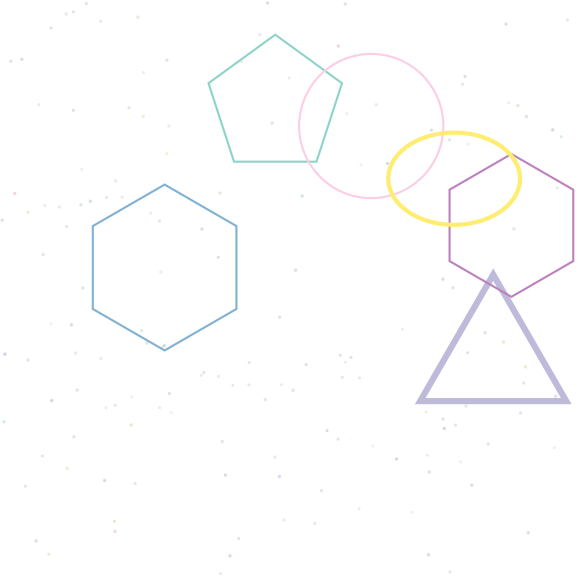[{"shape": "pentagon", "thickness": 1, "radius": 0.61, "center": [0.477, 0.818]}, {"shape": "triangle", "thickness": 3, "radius": 0.73, "center": [0.854, 0.378]}, {"shape": "hexagon", "thickness": 1, "radius": 0.72, "center": [0.285, 0.536]}, {"shape": "circle", "thickness": 1, "radius": 0.62, "center": [0.643, 0.781]}, {"shape": "hexagon", "thickness": 1, "radius": 0.62, "center": [0.886, 0.609]}, {"shape": "oval", "thickness": 2, "radius": 0.57, "center": [0.786, 0.69]}]